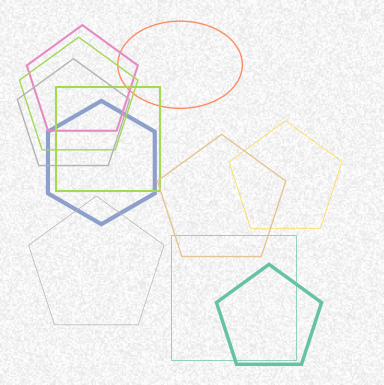[{"shape": "square", "thickness": 0.5, "radius": 0.81, "center": [0.607, 0.226]}, {"shape": "pentagon", "thickness": 2.5, "radius": 0.72, "center": [0.699, 0.17]}, {"shape": "oval", "thickness": 1, "radius": 0.81, "center": [0.468, 0.832]}, {"shape": "hexagon", "thickness": 3, "radius": 0.8, "center": [0.263, 0.578]}, {"shape": "pentagon", "thickness": 1.5, "radius": 0.76, "center": [0.214, 0.783]}, {"shape": "square", "thickness": 1.5, "radius": 0.68, "center": [0.28, 0.638]}, {"shape": "pentagon", "thickness": 1, "radius": 0.81, "center": [0.204, 0.742]}, {"shape": "pentagon", "thickness": 0.5, "radius": 0.77, "center": [0.742, 0.532]}, {"shape": "pentagon", "thickness": 1, "radius": 0.88, "center": [0.576, 0.476]}, {"shape": "pentagon", "thickness": 0.5, "radius": 0.92, "center": [0.25, 0.306]}, {"shape": "pentagon", "thickness": 1, "radius": 0.77, "center": [0.191, 0.694]}]